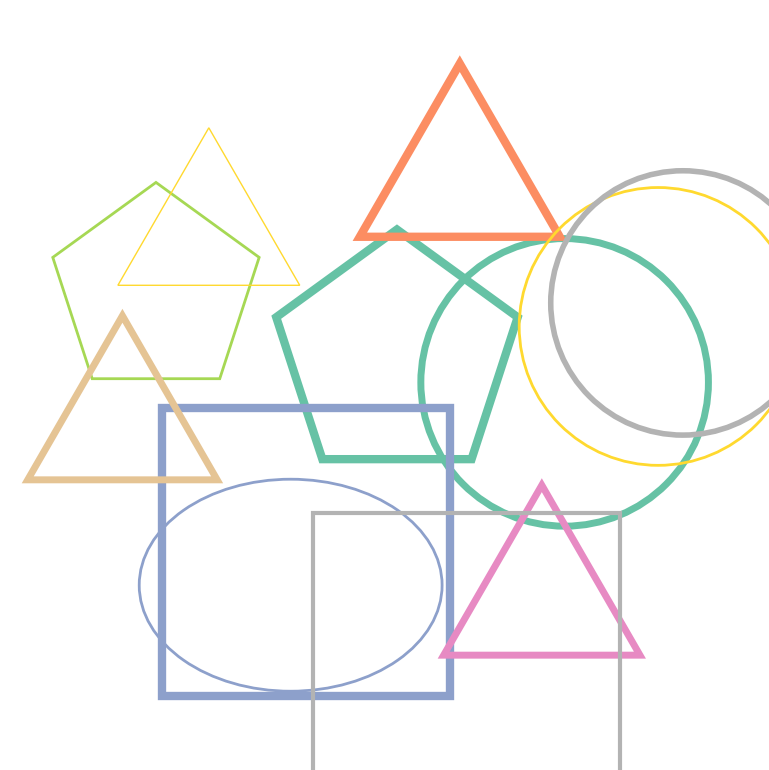[{"shape": "pentagon", "thickness": 3, "radius": 0.82, "center": [0.516, 0.537]}, {"shape": "circle", "thickness": 2.5, "radius": 0.93, "center": [0.733, 0.503]}, {"shape": "triangle", "thickness": 3, "radius": 0.75, "center": [0.597, 0.767]}, {"shape": "oval", "thickness": 1, "radius": 0.98, "center": [0.377, 0.24]}, {"shape": "square", "thickness": 3, "radius": 0.93, "center": [0.397, 0.284]}, {"shape": "triangle", "thickness": 2.5, "radius": 0.74, "center": [0.704, 0.223]}, {"shape": "pentagon", "thickness": 1, "radius": 0.7, "center": [0.203, 0.622]}, {"shape": "circle", "thickness": 1, "radius": 0.9, "center": [0.855, 0.576]}, {"shape": "triangle", "thickness": 0.5, "radius": 0.68, "center": [0.271, 0.698]}, {"shape": "triangle", "thickness": 2.5, "radius": 0.71, "center": [0.159, 0.448]}, {"shape": "circle", "thickness": 2, "radius": 0.86, "center": [0.887, 0.607]}, {"shape": "square", "thickness": 1.5, "radius": 1.0, "center": [0.606, 0.133]}]